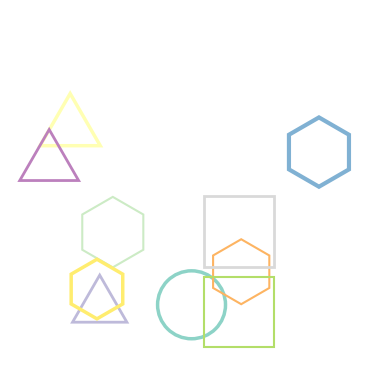[{"shape": "circle", "thickness": 2.5, "radius": 0.44, "center": [0.498, 0.208]}, {"shape": "triangle", "thickness": 2.5, "radius": 0.45, "center": [0.182, 0.667]}, {"shape": "triangle", "thickness": 2, "radius": 0.41, "center": [0.259, 0.204]}, {"shape": "hexagon", "thickness": 3, "radius": 0.45, "center": [0.828, 0.605]}, {"shape": "hexagon", "thickness": 1.5, "radius": 0.42, "center": [0.627, 0.294]}, {"shape": "square", "thickness": 1.5, "radius": 0.46, "center": [0.62, 0.19]}, {"shape": "square", "thickness": 2, "radius": 0.46, "center": [0.621, 0.398]}, {"shape": "triangle", "thickness": 2, "radius": 0.44, "center": [0.128, 0.575]}, {"shape": "hexagon", "thickness": 1.5, "radius": 0.46, "center": [0.293, 0.397]}, {"shape": "hexagon", "thickness": 2.5, "radius": 0.39, "center": [0.252, 0.249]}]